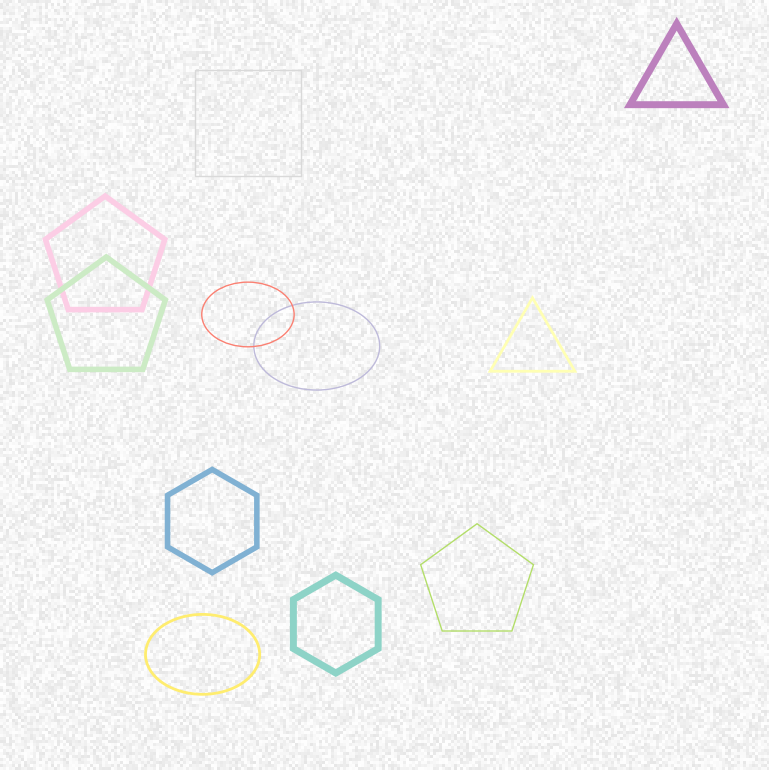[{"shape": "hexagon", "thickness": 2.5, "radius": 0.32, "center": [0.436, 0.189]}, {"shape": "triangle", "thickness": 1, "radius": 0.32, "center": [0.692, 0.55]}, {"shape": "oval", "thickness": 0.5, "radius": 0.41, "center": [0.411, 0.551]}, {"shape": "oval", "thickness": 0.5, "radius": 0.3, "center": [0.322, 0.592]}, {"shape": "hexagon", "thickness": 2, "radius": 0.33, "center": [0.276, 0.323]}, {"shape": "pentagon", "thickness": 0.5, "radius": 0.39, "center": [0.62, 0.243]}, {"shape": "pentagon", "thickness": 2, "radius": 0.41, "center": [0.137, 0.664]}, {"shape": "square", "thickness": 0.5, "radius": 0.34, "center": [0.322, 0.84]}, {"shape": "triangle", "thickness": 2.5, "radius": 0.35, "center": [0.879, 0.899]}, {"shape": "pentagon", "thickness": 2, "radius": 0.4, "center": [0.138, 0.586]}, {"shape": "oval", "thickness": 1, "radius": 0.37, "center": [0.263, 0.15]}]